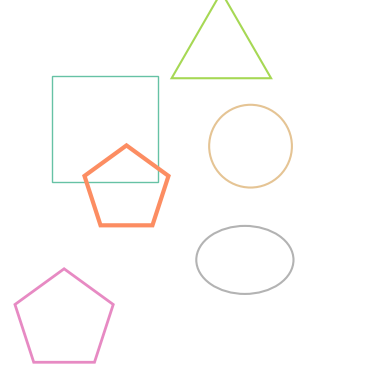[{"shape": "square", "thickness": 1, "radius": 0.69, "center": [0.273, 0.666]}, {"shape": "pentagon", "thickness": 3, "radius": 0.57, "center": [0.329, 0.508]}, {"shape": "pentagon", "thickness": 2, "radius": 0.67, "center": [0.167, 0.168]}, {"shape": "triangle", "thickness": 1.5, "radius": 0.75, "center": [0.575, 0.871]}, {"shape": "circle", "thickness": 1.5, "radius": 0.54, "center": [0.651, 0.62]}, {"shape": "oval", "thickness": 1.5, "radius": 0.63, "center": [0.636, 0.325]}]